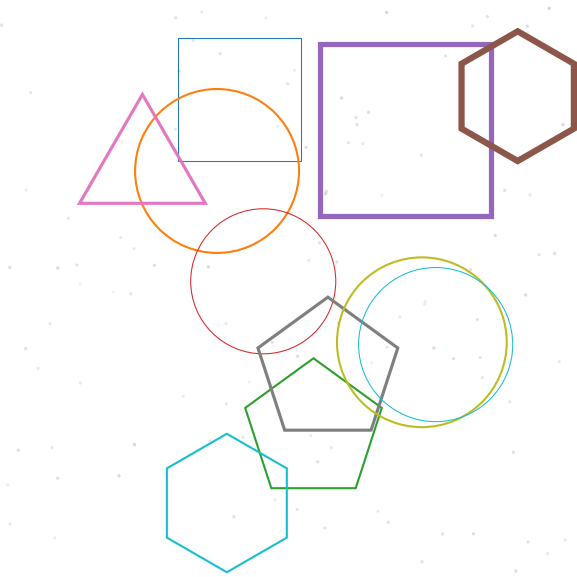[{"shape": "square", "thickness": 0.5, "radius": 0.53, "center": [0.414, 0.827]}, {"shape": "circle", "thickness": 1, "radius": 0.71, "center": [0.376, 0.703]}, {"shape": "pentagon", "thickness": 1, "radius": 0.62, "center": [0.543, 0.254]}, {"shape": "circle", "thickness": 0.5, "radius": 0.63, "center": [0.456, 0.512]}, {"shape": "square", "thickness": 2.5, "radius": 0.74, "center": [0.702, 0.774]}, {"shape": "hexagon", "thickness": 3, "radius": 0.56, "center": [0.896, 0.833]}, {"shape": "triangle", "thickness": 1.5, "radius": 0.63, "center": [0.247, 0.71]}, {"shape": "pentagon", "thickness": 1.5, "radius": 0.64, "center": [0.568, 0.357]}, {"shape": "circle", "thickness": 1, "radius": 0.73, "center": [0.731, 0.406]}, {"shape": "circle", "thickness": 0.5, "radius": 0.67, "center": [0.754, 0.402]}, {"shape": "hexagon", "thickness": 1, "radius": 0.6, "center": [0.393, 0.128]}]